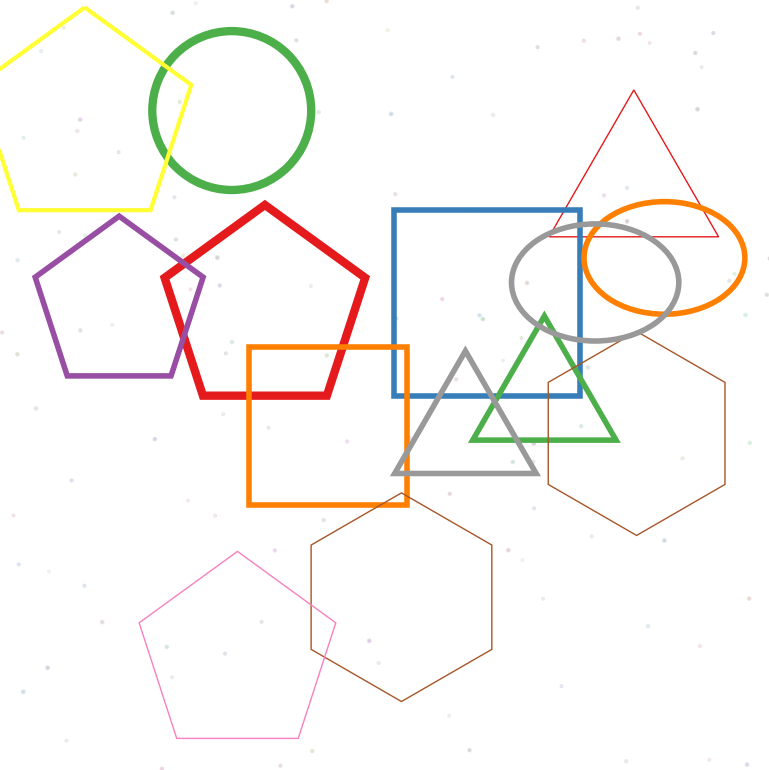[{"shape": "pentagon", "thickness": 3, "radius": 0.68, "center": [0.344, 0.597]}, {"shape": "triangle", "thickness": 0.5, "radius": 0.64, "center": [0.823, 0.756]}, {"shape": "square", "thickness": 2, "radius": 0.6, "center": [0.632, 0.606]}, {"shape": "triangle", "thickness": 2, "radius": 0.54, "center": [0.707, 0.482]}, {"shape": "circle", "thickness": 3, "radius": 0.52, "center": [0.301, 0.856]}, {"shape": "pentagon", "thickness": 2, "radius": 0.57, "center": [0.155, 0.605]}, {"shape": "square", "thickness": 2, "radius": 0.51, "center": [0.426, 0.447]}, {"shape": "oval", "thickness": 2, "radius": 0.52, "center": [0.863, 0.665]}, {"shape": "pentagon", "thickness": 1.5, "radius": 0.73, "center": [0.11, 0.845]}, {"shape": "hexagon", "thickness": 0.5, "radius": 0.68, "center": [0.521, 0.224]}, {"shape": "hexagon", "thickness": 0.5, "radius": 0.66, "center": [0.827, 0.437]}, {"shape": "pentagon", "thickness": 0.5, "radius": 0.67, "center": [0.308, 0.15]}, {"shape": "oval", "thickness": 2, "radius": 0.54, "center": [0.773, 0.633]}, {"shape": "triangle", "thickness": 2, "radius": 0.53, "center": [0.604, 0.438]}]